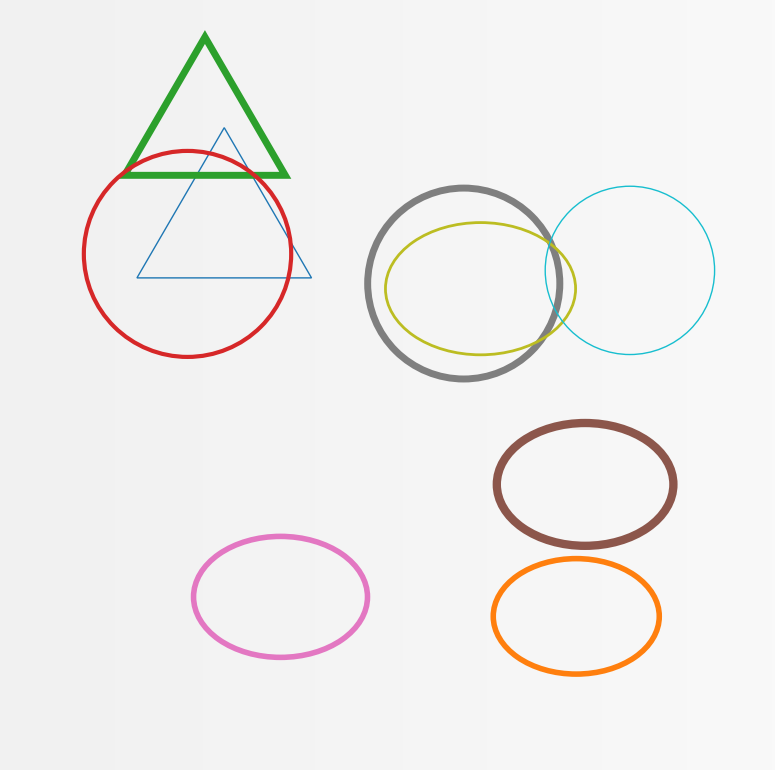[{"shape": "triangle", "thickness": 0.5, "radius": 0.65, "center": [0.289, 0.704]}, {"shape": "oval", "thickness": 2, "radius": 0.54, "center": [0.744, 0.2]}, {"shape": "triangle", "thickness": 2.5, "radius": 0.6, "center": [0.264, 0.832]}, {"shape": "circle", "thickness": 1.5, "radius": 0.67, "center": [0.242, 0.67]}, {"shape": "oval", "thickness": 3, "radius": 0.57, "center": [0.755, 0.371]}, {"shape": "oval", "thickness": 2, "radius": 0.56, "center": [0.362, 0.225]}, {"shape": "circle", "thickness": 2.5, "radius": 0.62, "center": [0.598, 0.632]}, {"shape": "oval", "thickness": 1, "radius": 0.61, "center": [0.62, 0.625]}, {"shape": "circle", "thickness": 0.5, "radius": 0.55, "center": [0.813, 0.649]}]